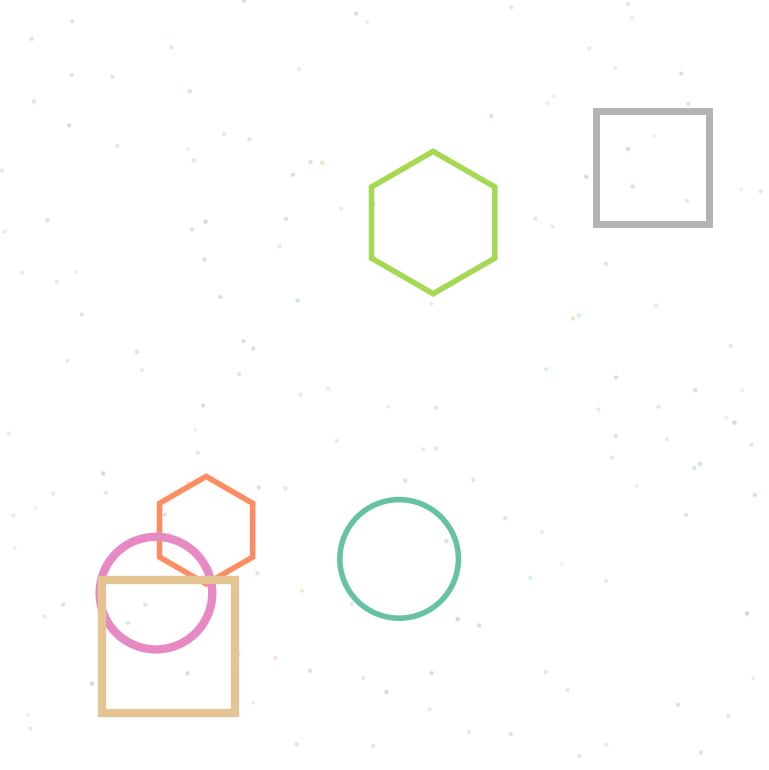[{"shape": "circle", "thickness": 2, "radius": 0.39, "center": [0.518, 0.274]}, {"shape": "hexagon", "thickness": 2, "radius": 0.35, "center": [0.268, 0.311]}, {"shape": "circle", "thickness": 3, "radius": 0.37, "center": [0.203, 0.23]}, {"shape": "hexagon", "thickness": 2, "radius": 0.46, "center": [0.563, 0.711]}, {"shape": "square", "thickness": 3, "radius": 0.43, "center": [0.219, 0.16]}, {"shape": "square", "thickness": 2.5, "radius": 0.37, "center": [0.848, 0.783]}]